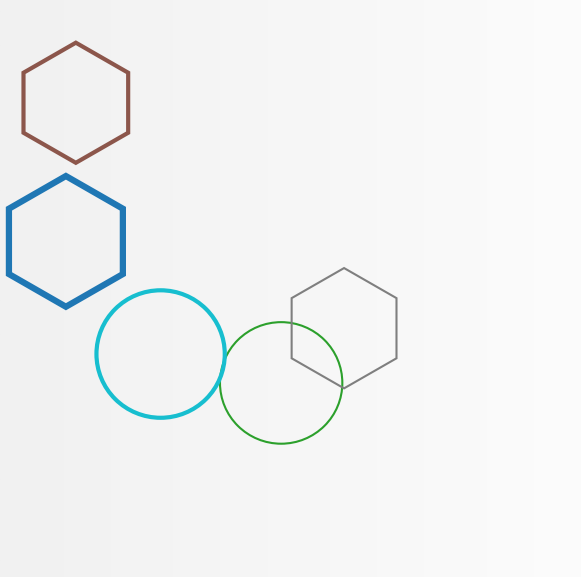[{"shape": "hexagon", "thickness": 3, "radius": 0.57, "center": [0.113, 0.581]}, {"shape": "circle", "thickness": 1, "radius": 0.53, "center": [0.484, 0.336]}, {"shape": "hexagon", "thickness": 2, "radius": 0.52, "center": [0.13, 0.821]}, {"shape": "hexagon", "thickness": 1, "radius": 0.52, "center": [0.592, 0.431]}, {"shape": "circle", "thickness": 2, "radius": 0.55, "center": [0.276, 0.386]}]